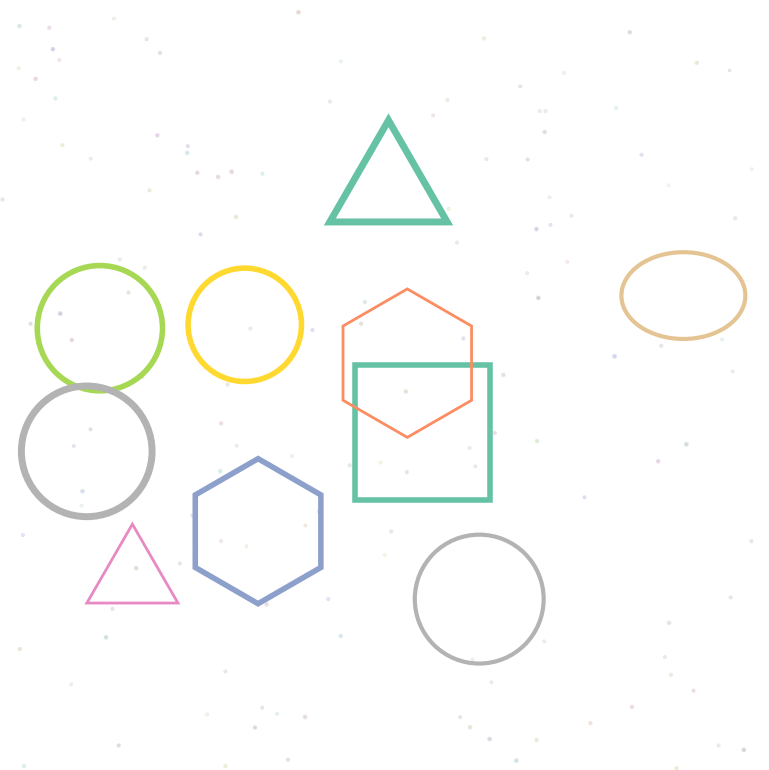[{"shape": "triangle", "thickness": 2.5, "radius": 0.44, "center": [0.505, 0.756]}, {"shape": "square", "thickness": 2, "radius": 0.44, "center": [0.548, 0.438]}, {"shape": "hexagon", "thickness": 1, "radius": 0.48, "center": [0.529, 0.528]}, {"shape": "hexagon", "thickness": 2, "radius": 0.47, "center": [0.335, 0.31]}, {"shape": "triangle", "thickness": 1, "radius": 0.34, "center": [0.172, 0.251]}, {"shape": "circle", "thickness": 2, "radius": 0.41, "center": [0.13, 0.574]}, {"shape": "circle", "thickness": 2, "radius": 0.37, "center": [0.318, 0.578]}, {"shape": "oval", "thickness": 1.5, "radius": 0.4, "center": [0.888, 0.616]}, {"shape": "circle", "thickness": 1.5, "radius": 0.42, "center": [0.622, 0.222]}, {"shape": "circle", "thickness": 2.5, "radius": 0.42, "center": [0.113, 0.414]}]